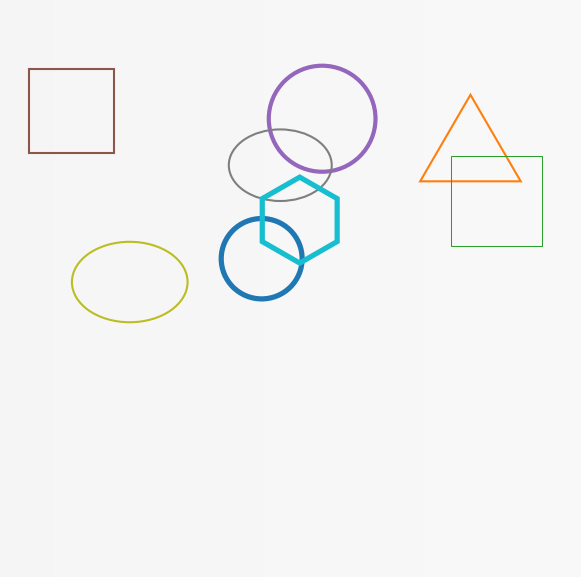[{"shape": "circle", "thickness": 2.5, "radius": 0.35, "center": [0.45, 0.551]}, {"shape": "triangle", "thickness": 1, "radius": 0.5, "center": [0.809, 0.735]}, {"shape": "square", "thickness": 0.5, "radius": 0.39, "center": [0.854, 0.651]}, {"shape": "circle", "thickness": 2, "radius": 0.46, "center": [0.554, 0.794]}, {"shape": "square", "thickness": 1, "radius": 0.37, "center": [0.122, 0.807]}, {"shape": "oval", "thickness": 1, "radius": 0.44, "center": [0.482, 0.713]}, {"shape": "oval", "thickness": 1, "radius": 0.5, "center": [0.223, 0.511]}, {"shape": "hexagon", "thickness": 2.5, "radius": 0.37, "center": [0.516, 0.618]}]